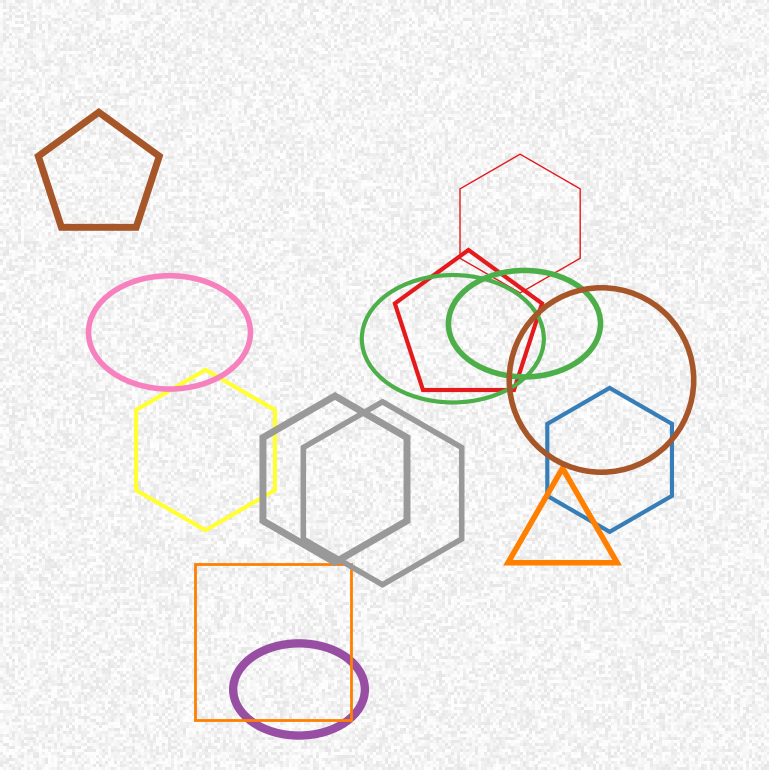[{"shape": "hexagon", "thickness": 0.5, "radius": 0.45, "center": [0.675, 0.71]}, {"shape": "pentagon", "thickness": 1.5, "radius": 0.5, "center": [0.608, 0.575]}, {"shape": "hexagon", "thickness": 1.5, "radius": 0.47, "center": [0.792, 0.403]}, {"shape": "oval", "thickness": 1.5, "radius": 0.59, "center": [0.588, 0.56]}, {"shape": "oval", "thickness": 2, "radius": 0.49, "center": [0.681, 0.58]}, {"shape": "oval", "thickness": 3, "radius": 0.43, "center": [0.388, 0.105]}, {"shape": "triangle", "thickness": 2, "radius": 0.41, "center": [0.731, 0.31]}, {"shape": "square", "thickness": 1, "radius": 0.51, "center": [0.355, 0.166]}, {"shape": "hexagon", "thickness": 1.5, "radius": 0.52, "center": [0.267, 0.416]}, {"shape": "pentagon", "thickness": 2.5, "radius": 0.41, "center": [0.128, 0.772]}, {"shape": "circle", "thickness": 2, "radius": 0.6, "center": [0.781, 0.507]}, {"shape": "oval", "thickness": 2, "radius": 0.53, "center": [0.22, 0.568]}, {"shape": "hexagon", "thickness": 2, "radius": 0.59, "center": [0.497, 0.359]}, {"shape": "hexagon", "thickness": 2.5, "radius": 0.54, "center": [0.435, 0.378]}]